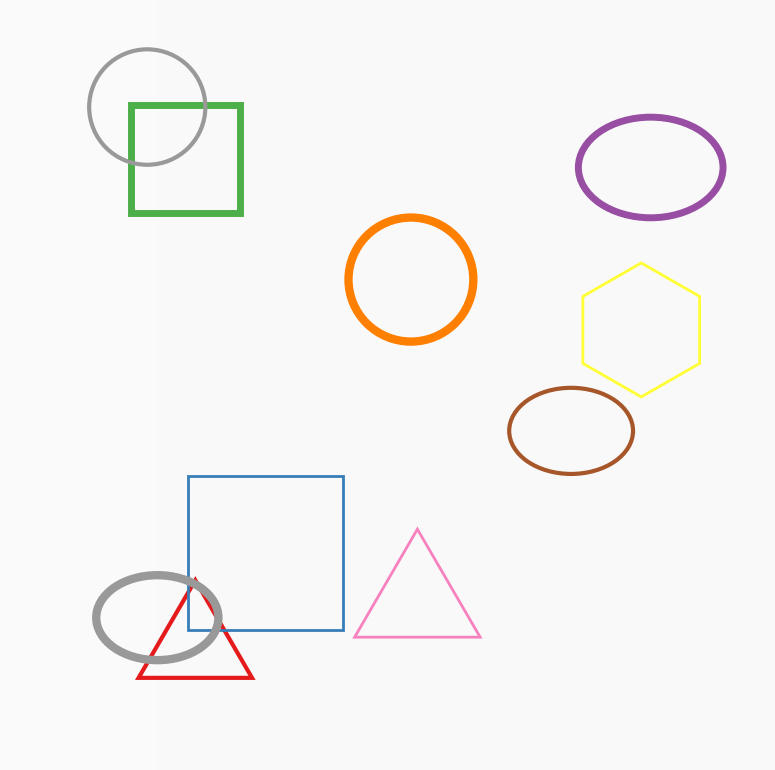[{"shape": "triangle", "thickness": 1.5, "radius": 0.42, "center": [0.252, 0.162]}, {"shape": "square", "thickness": 1, "radius": 0.5, "center": [0.343, 0.282]}, {"shape": "square", "thickness": 2.5, "radius": 0.35, "center": [0.239, 0.794]}, {"shape": "oval", "thickness": 2.5, "radius": 0.47, "center": [0.84, 0.782]}, {"shape": "circle", "thickness": 3, "radius": 0.4, "center": [0.53, 0.637]}, {"shape": "hexagon", "thickness": 1, "radius": 0.43, "center": [0.827, 0.572]}, {"shape": "oval", "thickness": 1.5, "radius": 0.4, "center": [0.737, 0.44]}, {"shape": "triangle", "thickness": 1, "radius": 0.47, "center": [0.539, 0.219]}, {"shape": "oval", "thickness": 3, "radius": 0.39, "center": [0.203, 0.198]}, {"shape": "circle", "thickness": 1.5, "radius": 0.37, "center": [0.19, 0.861]}]